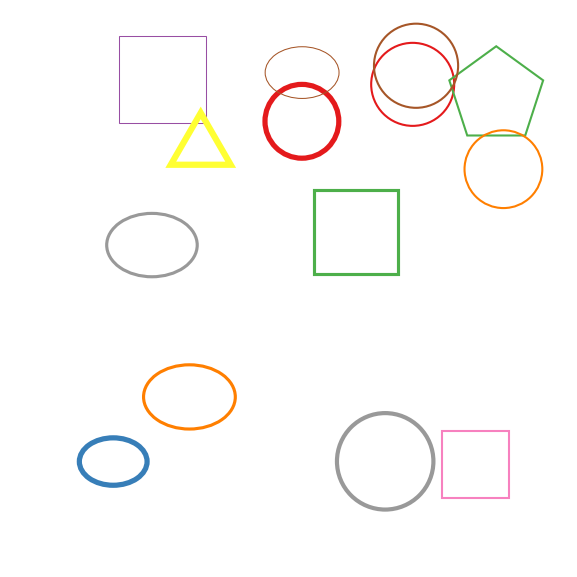[{"shape": "circle", "thickness": 2.5, "radius": 0.32, "center": [0.523, 0.789]}, {"shape": "circle", "thickness": 1, "radius": 0.36, "center": [0.715, 0.853]}, {"shape": "oval", "thickness": 2.5, "radius": 0.29, "center": [0.196, 0.2]}, {"shape": "pentagon", "thickness": 1, "radius": 0.43, "center": [0.859, 0.834]}, {"shape": "square", "thickness": 1.5, "radius": 0.36, "center": [0.616, 0.598]}, {"shape": "square", "thickness": 0.5, "radius": 0.38, "center": [0.282, 0.861]}, {"shape": "circle", "thickness": 1, "radius": 0.34, "center": [0.872, 0.706]}, {"shape": "oval", "thickness": 1.5, "radius": 0.4, "center": [0.328, 0.312]}, {"shape": "triangle", "thickness": 3, "radius": 0.3, "center": [0.348, 0.744]}, {"shape": "circle", "thickness": 1, "radius": 0.36, "center": [0.72, 0.885]}, {"shape": "oval", "thickness": 0.5, "radius": 0.32, "center": [0.523, 0.873]}, {"shape": "square", "thickness": 1, "radius": 0.29, "center": [0.824, 0.195]}, {"shape": "circle", "thickness": 2, "radius": 0.42, "center": [0.667, 0.2]}, {"shape": "oval", "thickness": 1.5, "radius": 0.39, "center": [0.263, 0.575]}]